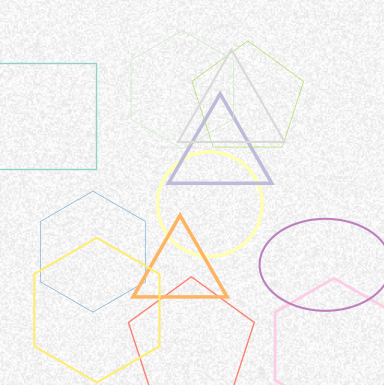[{"shape": "square", "thickness": 1, "radius": 0.68, "center": [0.113, 0.699]}, {"shape": "circle", "thickness": 2.5, "radius": 0.68, "center": [0.545, 0.47]}, {"shape": "triangle", "thickness": 2.5, "radius": 0.77, "center": [0.572, 0.601]}, {"shape": "pentagon", "thickness": 1, "radius": 0.86, "center": [0.497, 0.109]}, {"shape": "hexagon", "thickness": 0.5, "radius": 0.79, "center": [0.241, 0.346]}, {"shape": "triangle", "thickness": 2.5, "radius": 0.71, "center": [0.468, 0.299]}, {"shape": "pentagon", "thickness": 0.5, "radius": 0.76, "center": [0.643, 0.741]}, {"shape": "hexagon", "thickness": 2, "radius": 0.88, "center": [0.867, 0.101]}, {"shape": "triangle", "thickness": 1.5, "radius": 0.8, "center": [0.601, 0.711]}, {"shape": "oval", "thickness": 1.5, "radius": 0.85, "center": [0.845, 0.312]}, {"shape": "hexagon", "thickness": 0.5, "radius": 0.77, "center": [0.473, 0.767]}, {"shape": "hexagon", "thickness": 1.5, "radius": 0.94, "center": [0.252, 0.194]}]